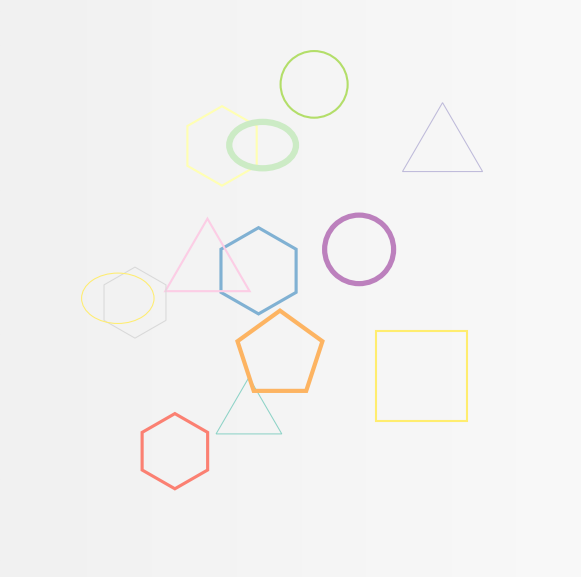[{"shape": "triangle", "thickness": 0.5, "radius": 0.33, "center": [0.428, 0.28]}, {"shape": "hexagon", "thickness": 1, "radius": 0.34, "center": [0.382, 0.746]}, {"shape": "triangle", "thickness": 0.5, "radius": 0.4, "center": [0.761, 0.742]}, {"shape": "hexagon", "thickness": 1.5, "radius": 0.33, "center": [0.301, 0.218]}, {"shape": "hexagon", "thickness": 1.5, "radius": 0.37, "center": [0.445, 0.53]}, {"shape": "pentagon", "thickness": 2, "radius": 0.38, "center": [0.482, 0.384]}, {"shape": "circle", "thickness": 1, "radius": 0.29, "center": [0.54, 0.853]}, {"shape": "triangle", "thickness": 1, "radius": 0.42, "center": [0.357, 0.537]}, {"shape": "hexagon", "thickness": 0.5, "radius": 0.31, "center": [0.232, 0.475]}, {"shape": "circle", "thickness": 2.5, "radius": 0.3, "center": [0.618, 0.567]}, {"shape": "oval", "thickness": 3, "radius": 0.29, "center": [0.452, 0.748]}, {"shape": "square", "thickness": 1, "radius": 0.39, "center": [0.725, 0.348]}, {"shape": "oval", "thickness": 0.5, "radius": 0.31, "center": [0.203, 0.483]}]